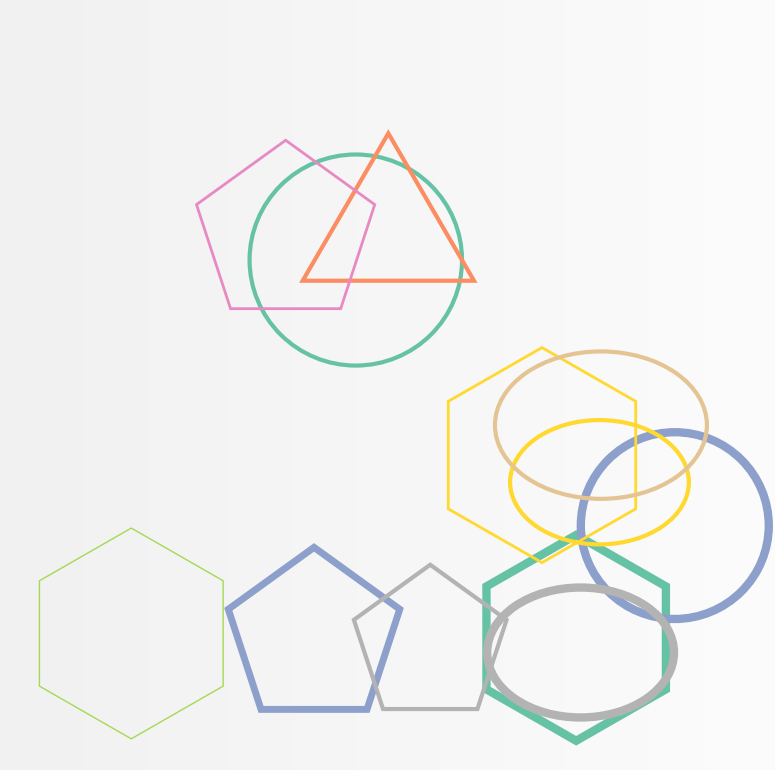[{"shape": "circle", "thickness": 1.5, "radius": 0.69, "center": [0.459, 0.662]}, {"shape": "hexagon", "thickness": 3, "radius": 0.67, "center": [0.743, 0.172]}, {"shape": "triangle", "thickness": 1.5, "radius": 0.64, "center": [0.501, 0.699]}, {"shape": "pentagon", "thickness": 2.5, "radius": 0.58, "center": [0.405, 0.173]}, {"shape": "circle", "thickness": 3, "radius": 0.61, "center": [0.871, 0.317]}, {"shape": "pentagon", "thickness": 1, "radius": 0.6, "center": [0.369, 0.697]}, {"shape": "hexagon", "thickness": 0.5, "radius": 0.68, "center": [0.169, 0.177]}, {"shape": "hexagon", "thickness": 1, "radius": 0.7, "center": [0.699, 0.409]}, {"shape": "oval", "thickness": 1.5, "radius": 0.58, "center": [0.774, 0.374]}, {"shape": "oval", "thickness": 1.5, "radius": 0.68, "center": [0.775, 0.448]}, {"shape": "pentagon", "thickness": 1.5, "radius": 0.52, "center": [0.555, 0.163]}, {"shape": "oval", "thickness": 3, "radius": 0.6, "center": [0.749, 0.153]}]